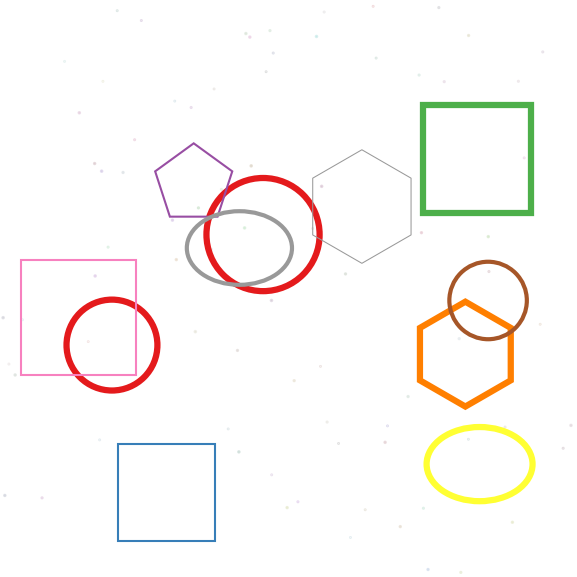[{"shape": "circle", "thickness": 3, "radius": 0.39, "center": [0.194, 0.402]}, {"shape": "circle", "thickness": 3, "radius": 0.49, "center": [0.455, 0.593]}, {"shape": "square", "thickness": 1, "radius": 0.42, "center": [0.289, 0.147]}, {"shape": "square", "thickness": 3, "radius": 0.47, "center": [0.826, 0.723]}, {"shape": "pentagon", "thickness": 1, "radius": 0.35, "center": [0.335, 0.681]}, {"shape": "hexagon", "thickness": 3, "radius": 0.45, "center": [0.806, 0.386]}, {"shape": "oval", "thickness": 3, "radius": 0.46, "center": [0.83, 0.195]}, {"shape": "circle", "thickness": 2, "radius": 0.34, "center": [0.845, 0.479]}, {"shape": "square", "thickness": 1, "radius": 0.5, "center": [0.135, 0.45]}, {"shape": "hexagon", "thickness": 0.5, "radius": 0.49, "center": [0.627, 0.641]}, {"shape": "oval", "thickness": 2, "radius": 0.46, "center": [0.415, 0.57]}]